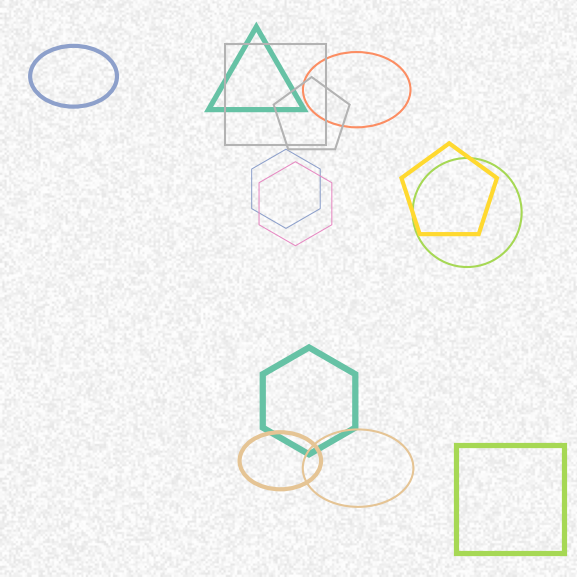[{"shape": "hexagon", "thickness": 3, "radius": 0.46, "center": [0.535, 0.305]}, {"shape": "triangle", "thickness": 2.5, "radius": 0.48, "center": [0.444, 0.857]}, {"shape": "oval", "thickness": 1, "radius": 0.47, "center": [0.618, 0.844]}, {"shape": "hexagon", "thickness": 0.5, "radius": 0.34, "center": [0.495, 0.672]}, {"shape": "oval", "thickness": 2, "radius": 0.38, "center": [0.127, 0.867]}, {"shape": "hexagon", "thickness": 0.5, "radius": 0.36, "center": [0.512, 0.646]}, {"shape": "square", "thickness": 2.5, "radius": 0.47, "center": [0.882, 0.135]}, {"shape": "circle", "thickness": 1, "radius": 0.47, "center": [0.809, 0.631]}, {"shape": "pentagon", "thickness": 2, "radius": 0.43, "center": [0.778, 0.664]}, {"shape": "oval", "thickness": 2, "radius": 0.35, "center": [0.485, 0.201]}, {"shape": "oval", "thickness": 1, "radius": 0.48, "center": [0.62, 0.188]}, {"shape": "square", "thickness": 1, "radius": 0.44, "center": [0.477, 0.836]}, {"shape": "pentagon", "thickness": 1, "radius": 0.35, "center": [0.54, 0.797]}]